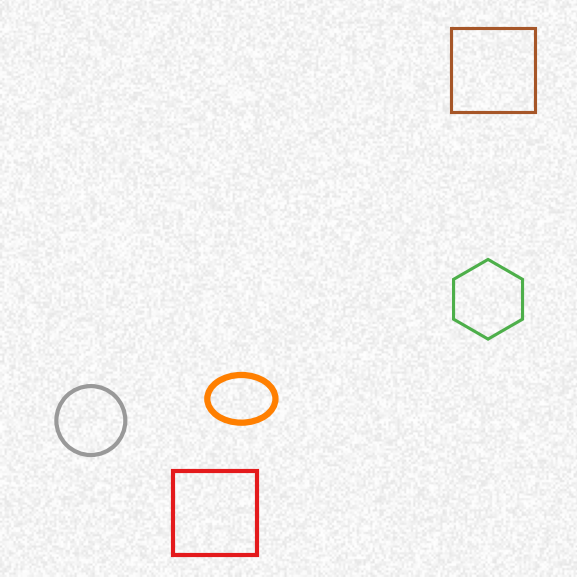[{"shape": "square", "thickness": 2, "radius": 0.36, "center": [0.373, 0.111]}, {"shape": "hexagon", "thickness": 1.5, "radius": 0.34, "center": [0.845, 0.481]}, {"shape": "oval", "thickness": 3, "radius": 0.3, "center": [0.418, 0.309]}, {"shape": "square", "thickness": 1.5, "radius": 0.36, "center": [0.853, 0.878]}, {"shape": "circle", "thickness": 2, "radius": 0.3, "center": [0.157, 0.271]}]